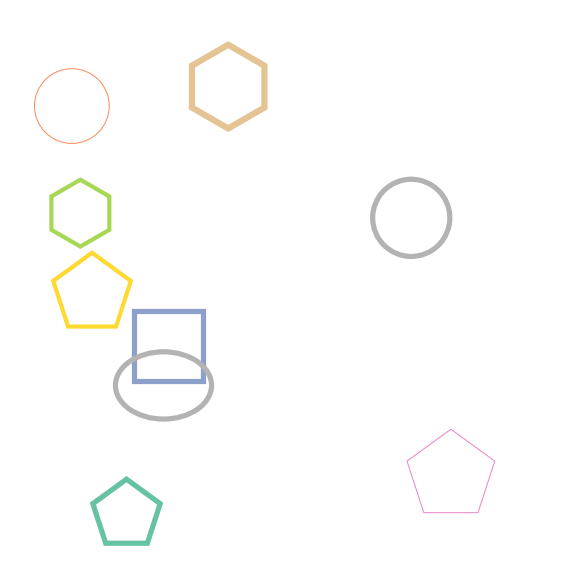[{"shape": "pentagon", "thickness": 2.5, "radius": 0.31, "center": [0.219, 0.108]}, {"shape": "circle", "thickness": 0.5, "radius": 0.32, "center": [0.124, 0.815]}, {"shape": "square", "thickness": 2.5, "radius": 0.3, "center": [0.292, 0.4]}, {"shape": "pentagon", "thickness": 0.5, "radius": 0.4, "center": [0.781, 0.176]}, {"shape": "hexagon", "thickness": 2, "radius": 0.29, "center": [0.139, 0.63]}, {"shape": "pentagon", "thickness": 2, "radius": 0.35, "center": [0.159, 0.491]}, {"shape": "hexagon", "thickness": 3, "radius": 0.36, "center": [0.395, 0.849]}, {"shape": "circle", "thickness": 2.5, "radius": 0.33, "center": [0.712, 0.622]}, {"shape": "oval", "thickness": 2.5, "radius": 0.42, "center": [0.283, 0.332]}]